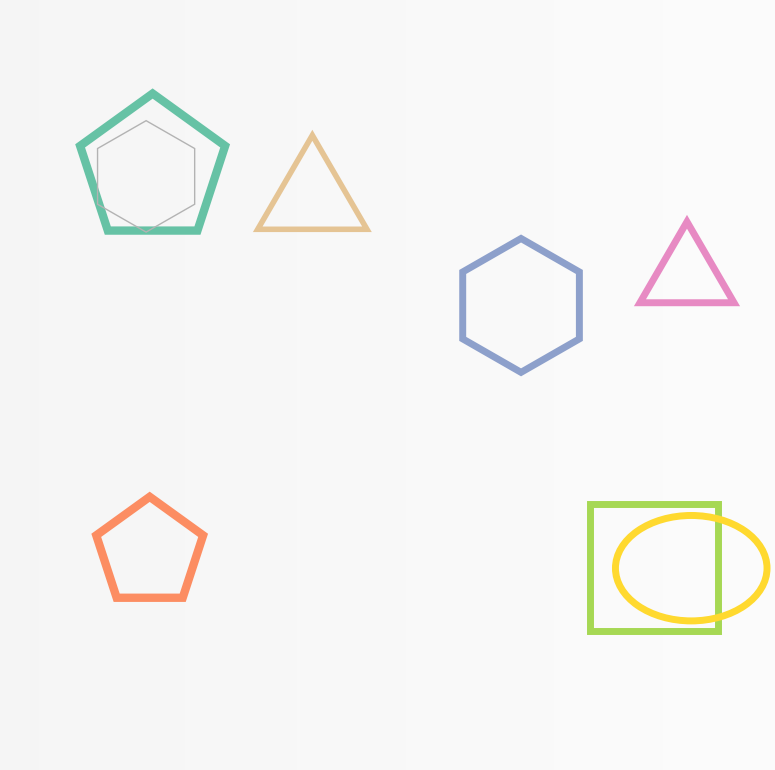[{"shape": "pentagon", "thickness": 3, "radius": 0.49, "center": [0.197, 0.78]}, {"shape": "pentagon", "thickness": 3, "radius": 0.36, "center": [0.193, 0.282]}, {"shape": "hexagon", "thickness": 2.5, "radius": 0.43, "center": [0.672, 0.603]}, {"shape": "triangle", "thickness": 2.5, "radius": 0.35, "center": [0.886, 0.642]}, {"shape": "square", "thickness": 2.5, "radius": 0.41, "center": [0.844, 0.263]}, {"shape": "oval", "thickness": 2.5, "radius": 0.49, "center": [0.892, 0.262]}, {"shape": "triangle", "thickness": 2, "radius": 0.41, "center": [0.403, 0.743]}, {"shape": "hexagon", "thickness": 0.5, "radius": 0.36, "center": [0.189, 0.771]}]